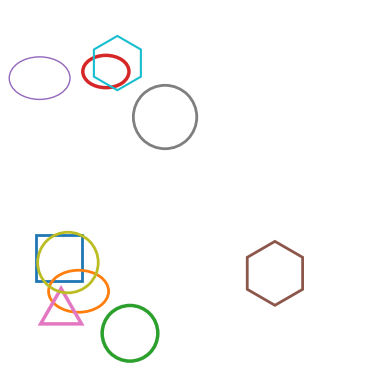[{"shape": "square", "thickness": 2, "radius": 0.3, "center": [0.153, 0.33]}, {"shape": "oval", "thickness": 2, "radius": 0.39, "center": [0.204, 0.243]}, {"shape": "circle", "thickness": 2.5, "radius": 0.36, "center": [0.338, 0.134]}, {"shape": "oval", "thickness": 2.5, "radius": 0.3, "center": [0.275, 0.814]}, {"shape": "oval", "thickness": 1, "radius": 0.39, "center": [0.103, 0.797]}, {"shape": "hexagon", "thickness": 2, "radius": 0.42, "center": [0.714, 0.29]}, {"shape": "triangle", "thickness": 2.5, "radius": 0.31, "center": [0.159, 0.189]}, {"shape": "circle", "thickness": 2, "radius": 0.41, "center": [0.429, 0.696]}, {"shape": "circle", "thickness": 2, "radius": 0.39, "center": [0.176, 0.318]}, {"shape": "hexagon", "thickness": 1.5, "radius": 0.35, "center": [0.305, 0.836]}]